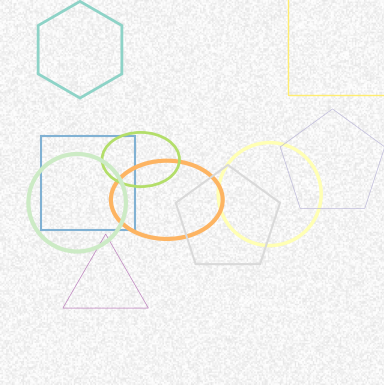[{"shape": "hexagon", "thickness": 2, "radius": 0.63, "center": [0.208, 0.871]}, {"shape": "circle", "thickness": 2.5, "radius": 0.67, "center": [0.701, 0.496]}, {"shape": "pentagon", "thickness": 0.5, "radius": 0.71, "center": [0.864, 0.574]}, {"shape": "square", "thickness": 1.5, "radius": 0.61, "center": [0.228, 0.525]}, {"shape": "oval", "thickness": 3, "radius": 0.73, "center": [0.433, 0.481]}, {"shape": "oval", "thickness": 2, "radius": 0.5, "center": [0.366, 0.586]}, {"shape": "pentagon", "thickness": 1.5, "radius": 0.71, "center": [0.592, 0.429]}, {"shape": "triangle", "thickness": 0.5, "radius": 0.64, "center": [0.274, 0.264]}, {"shape": "circle", "thickness": 3, "radius": 0.63, "center": [0.2, 0.473]}, {"shape": "square", "thickness": 1, "radius": 0.72, "center": [0.89, 0.896]}]